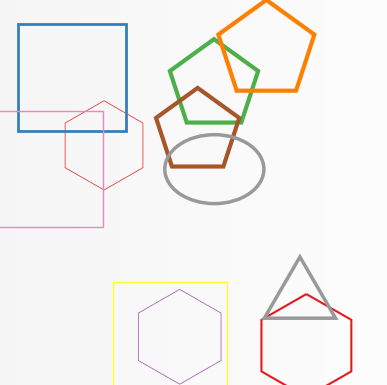[{"shape": "hexagon", "thickness": 1.5, "radius": 0.67, "center": [0.791, 0.102]}, {"shape": "hexagon", "thickness": 0.5, "radius": 0.58, "center": [0.268, 0.622]}, {"shape": "square", "thickness": 2, "radius": 0.7, "center": [0.186, 0.798]}, {"shape": "pentagon", "thickness": 3, "radius": 0.6, "center": [0.552, 0.779]}, {"shape": "hexagon", "thickness": 0.5, "radius": 0.62, "center": [0.464, 0.125]}, {"shape": "pentagon", "thickness": 3, "radius": 0.65, "center": [0.687, 0.87]}, {"shape": "square", "thickness": 1, "radius": 0.74, "center": [0.439, 0.12]}, {"shape": "pentagon", "thickness": 3, "radius": 0.56, "center": [0.51, 0.659]}, {"shape": "square", "thickness": 1, "radius": 0.75, "center": [0.116, 0.561]}, {"shape": "oval", "thickness": 2.5, "radius": 0.64, "center": [0.553, 0.561]}, {"shape": "triangle", "thickness": 2.5, "radius": 0.53, "center": [0.774, 0.227]}]